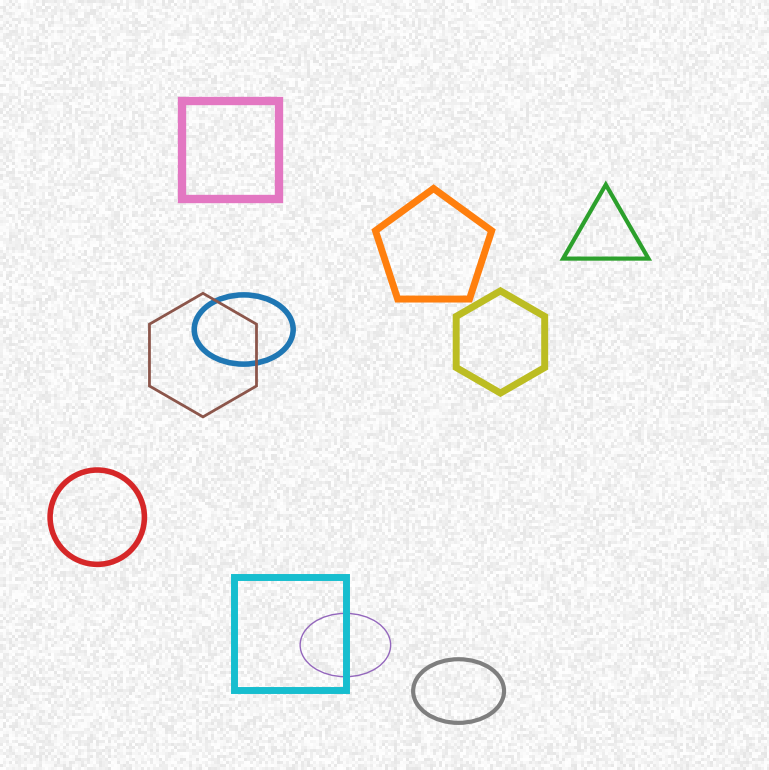[{"shape": "oval", "thickness": 2, "radius": 0.32, "center": [0.316, 0.572]}, {"shape": "pentagon", "thickness": 2.5, "radius": 0.4, "center": [0.563, 0.676]}, {"shape": "triangle", "thickness": 1.5, "radius": 0.32, "center": [0.787, 0.696]}, {"shape": "circle", "thickness": 2, "radius": 0.31, "center": [0.126, 0.328]}, {"shape": "oval", "thickness": 0.5, "radius": 0.29, "center": [0.449, 0.162]}, {"shape": "hexagon", "thickness": 1, "radius": 0.4, "center": [0.264, 0.539]}, {"shape": "square", "thickness": 3, "radius": 0.32, "center": [0.299, 0.805]}, {"shape": "oval", "thickness": 1.5, "radius": 0.3, "center": [0.596, 0.103]}, {"shape": "hexagon", "thickness": 2.5, "radius": 0.33, "center": [0.65, 0.556]}, {"shape": "square", "thickness": 2.5, "radius": 0.36, "center": [0.377, 0.177]}]